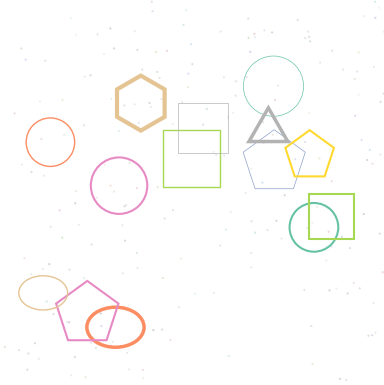[{"shape": "circle", "thickness": 1.5, "radius": 0.32, "center": [0.815, 0.409]}, {"shape": "circle", "thickness": 0.5, "radius": 0.39, "center": [0.71, 0.776]}, {"shape": "circle", "thickness": 1, "radius": 0.31, "center": [0.131, 0.631]}, {"shape": "oval", "thickness": 2.5, "radius": 0.37, "center": [0.3, 0.15]}, {"shape": "pentagon", "thickness": 0.5, "radius": 0.42, "center": [0.712, 0.578]}, {"shape": "pentagon", "thickness": 1.5, "radius": 0.43, "center": [0.227, 0.185]}, {"shape": "circle", "thickness": 1.5, "radius": 0.37, "center": [0.309, 0.518]}, {"shape": "square", "thickness": 1, "radius": 0.37, "center": [0.497, 0.589]}, {"shape": "square", "thickness": 1.5, "radius": 0.29, "center": [0.861, 0.438]}, {"shape": "pentagon", "thickness": 1.5, "radius": 0.33, "center": [0.804, 0.596]}, {"shape": "oval", "thickness": 1, "radius": 0.32, "center": [0.112, 0.239]}, {"shape": "hexagon", "thickness": 3, "radius": 0.36, "center": [0.366, 0.732]}, {"shape": "triangle", "thickness": 2.5, "radius": 0.29, "center": [0.697, 0.662]}, {"shape": "square", "thickness": 0.5, "radius": 0.33, "center": [0.528, 0.668]}]